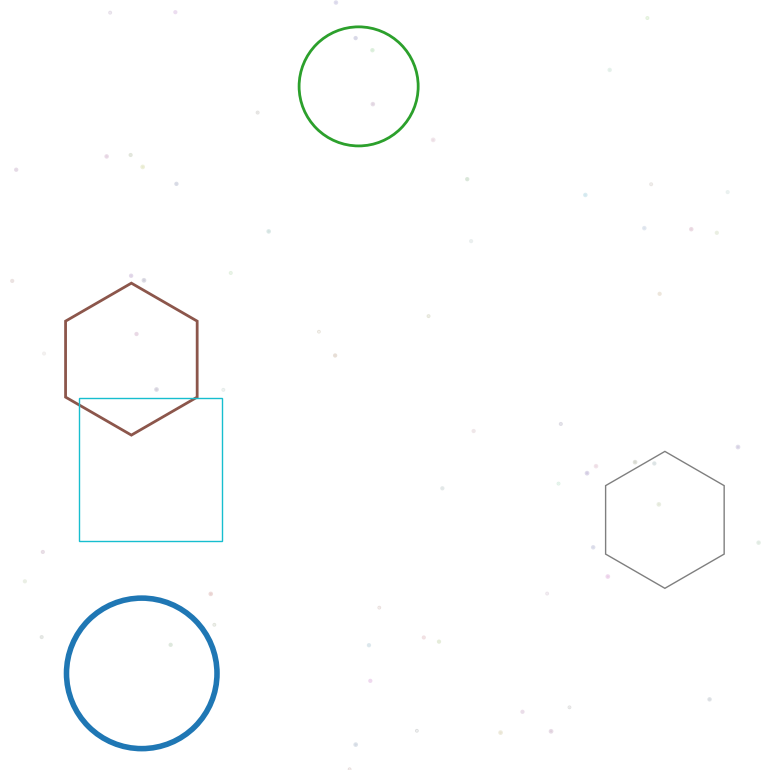[{"shape": "circle", "thickness": 2, "radius": 0.49, "center": [0.184, 0.125]}, {"shape": "circle", "thickness": 1, "radius": 0.39, "center": [0.466, 0.888]}, {"shape": "hexagon", "thickness": 1, "radius": 0.49, "center": [0.171, 0.534]}, {"shape": "hexagon", "thickness": 0.5, "radius": 0.44, "center": [0.863, 0.325]}, {"shape": "square", "thickness": 0.5, "radius": 0.46, "center": [0.196, 0.39]}]